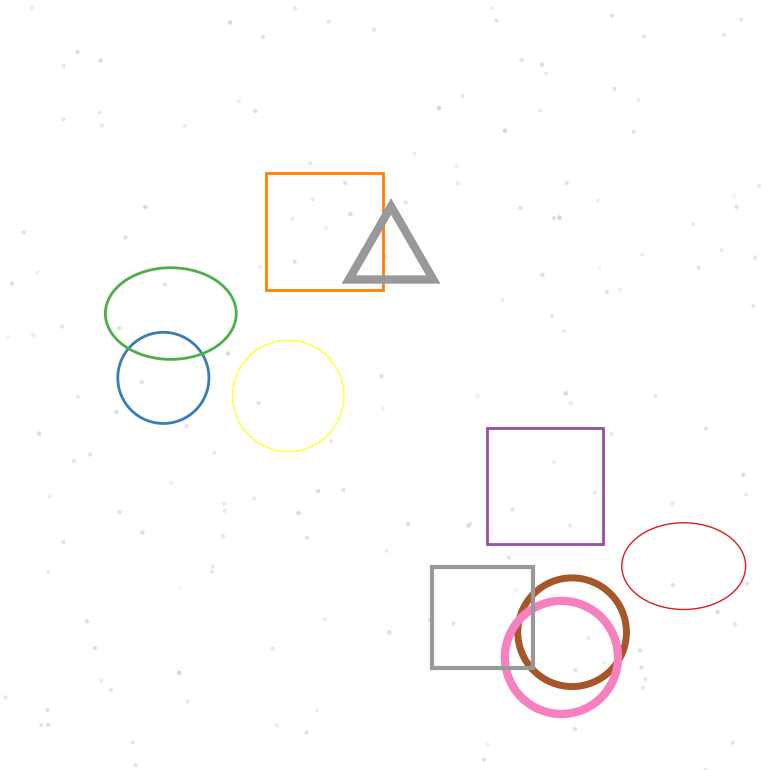[{"shape": "oval", "thickness": 0.5, "radius": 0.4, "center": [0.888, 0.265]}, {"shape": "circle", "thickness": 1, "radius": 0.3, "center": [0.212, 0.509]}, {"shape": "oval", "thickness": 1, "radius": 0.43, "center": [0.222, 0.593]}, {"shape": "square", "thickness": 1, "radius": 0.38, "center": [0.708, 0.368]}, {"shape": "square", "thickness": 1, "radius": 0.38, "center": [0.422, 0.7]}, {"shape": "circle", "thickness": 0.5, "radius": 0.36, "center": [0.374, 0.486]}, {"shape": "circle", "thickness": 2.5, "radius": 0.35, "center": [0.743, 0.179]}, {"shape": "circle", "thickness": 3, "radius": 0.37, "center": [0.729, 0.146]}, {"shape": "square", "thickness": 1.5, "radius": 0.33, "center": [0.627, 0.198]}, {"shape": "triangle", "thickness": 3, "radius": 0.32, "center": [0.508, 0.669]}]